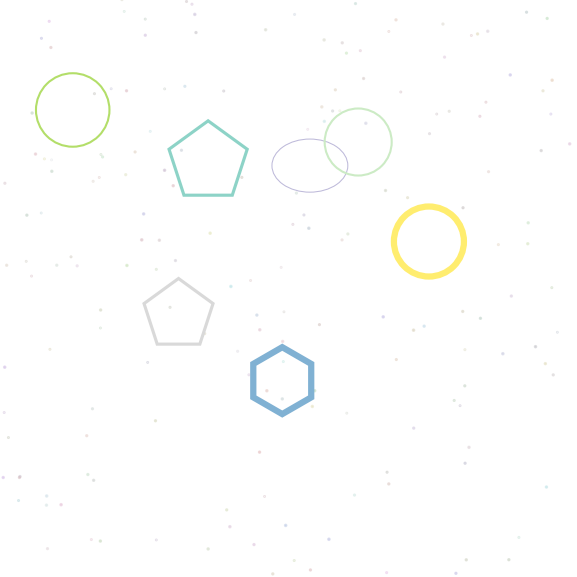[{"shape": "pentagon", "thickness": 1.5, "radius": 0.36, "center": [0.36, 0.719]}, {"shape": "oval", "thickness": 0.5, "radius": 0.33, "center": [0.537, 0.712]}, {"shape": "hexagon", "thickness": 3, "radius": 0.29, "center": [0.489, 0.34]}, {"shape": "circle", "thickness": 1, "radius": 0.32, "center": [0.126, 0.809]}, {"shape": "pentagon", "thickness": 1.5, "radius": 0.31, "center": [0.309, 0.454]}, {"shape": "circle", "thickness": 1, "radius": 0.29, "center": [0.62, 0.753]}, {"shape": "circle", "thickness": 3, "radius": 0.3, "center": [0.743, 0.581]}]